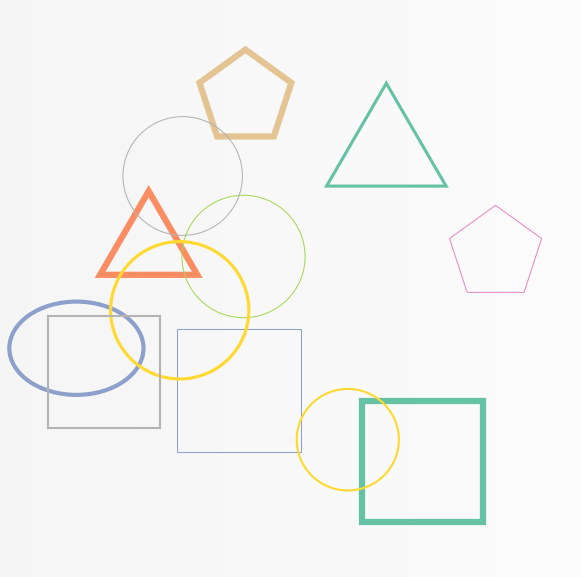[{"shape": "triangle", "thickness": 1.5, "radius": 0.59, "center": [0.665, 0.736]}, {"shape": "square", "thickness": 3, "radius": 0.52, "center": [0.727, 0.2]}, {"shape": "triangle", "thickness": 3, "radius": 0.48, "center": [0.256, 0.572]}, {"shape": "square", "thickness": 0.5, "radius": 0.53, "center": [0.411, 0.323]}, {"shape": "oval", "thickness": 2, "radius": 0.58, "center": [0.131, 0.396]}, {"shape": "pentagon", "thickness": 0.5, "radius": 0.42, "center": [0.853, 0.56]}, {"shape": "circle", "thickness": 0.5, "radius": 0.53, "center": [0.419, 0.555]}, {"shape": "circle", "thickness": 1, "radius": 0.44, "center": [0.598, 0.238]}, {"shape": "circle", "thickness": 1.5, "radius": 0.59, "center": [0.309, 0.462]}, {"shape": "pentagon", "thickness": 3, "radius": 0.42, "center": [0.422, 0.83]}, {"shape": "square", "thickness": 1, "radius": 0.48, "center": [0.179, 0.355]}, {"shape": "circle", "thickness": 0.5, "radius": 0.51, "center": [0.314, 0.694]}]